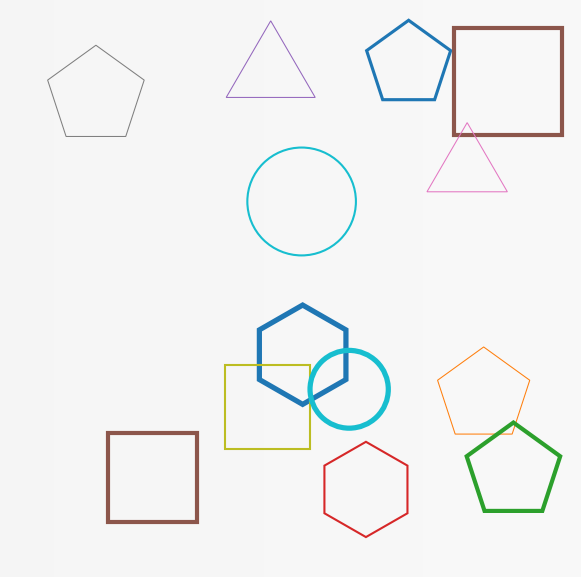[{"shape": "pentagon", "thickness": 1.5, "radius": 0.38, "center": [0.703, 0.888]}, {"shape": "hexagon", "thickness": 2.5, "radius": 0.43, "center": [0.521, 0.385]}, {"shape": "pentagon", "thickness": 0.5, "radius": 0.42, "center": [0.832, 0.315]}, {"shape": "pentagon", "thickness": 2, "radius": 0.42, "center": [0.883, 0.183]}, {"shape": "hexagon", "thickness": 1, "radius": 0.41, "center": [0.63, 0.152]}, {"shape": "triangle", "thickness": 0.5, "radius": 0.44, "center": [0.466, 0.875]}, {"shape": "square", "thickness": 2, "radius": 0.46, "center": [0.874, 0.858]}, {"shape": "square", "thickness": 2, "radius": 0.38, "center": [0.262, 0.172]}, {"shape": "triangle", "thickness": 0.5, "radius": 0.4, "center": [0.804, 0.707]}, {"shape": "pentagon", "thickness": 0.5, "radius": 0.44, "center": [0.165, 0.833]}, {"shape": "square", "thickness": 1, "radius": 0.36, "center": [0.46, 0.295]}, {"shape": "circle", "thickness": 1, "radius": 0.47, "center": [0.519, 0.65]}, {"shape": "circle", "thickness": 2.5, "radius": 0.34, "center": [0.601, 0.325]}]